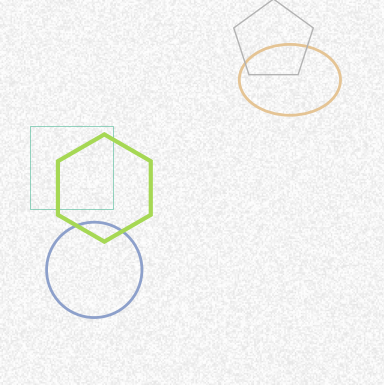[{"shape": "square", "thickness": 0.5, "radius": 0.54, "center": [0.184, 0.565]}, {"shape": "circle", "thickness": 2, "radius": 0.62, "center": [0.245, 0.299]}, {"shape": "hexagon", "thickness": 3, "radius": 0.7, "center": [0.271, 0.512]}, {"shape": "oval", "thickness": 2, "radius": 0.66, "center": [0.753, 0.793]}, {"shape": "pentagon", "thickness": 1, "radius": 0.54, "center": [0.71, 0.894]}]